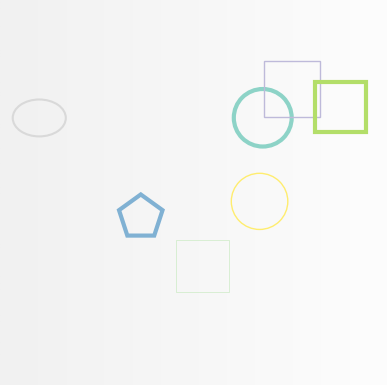[{"shape": "circle", "thickness": 3, "radius": 0.37, "center": [0.678, 0.694]}, {"shape": "square", "thickness": 1, "radius": 0.36, "center": [0.753, 0.768]}, {"shape": "pentagon", "thickness": 3, "radius": 0.3, "center": [0.363, 0.436]}, {"shape": "square", "thickness": 3, "radius": 0.33, "center": [0.88, 0.722]}, {"shape": "oval", "thickness": 1.5, "radius": 0.34, "center": [0.101, 0.694]}, {"shape": "square", "thickness": 0.5, "radius": 0.34, "center": [0.523, 0.31]}, {"shape": "circle", "thickness": 1, "radius": 0.36, "center": [0.67, 0.477]}]